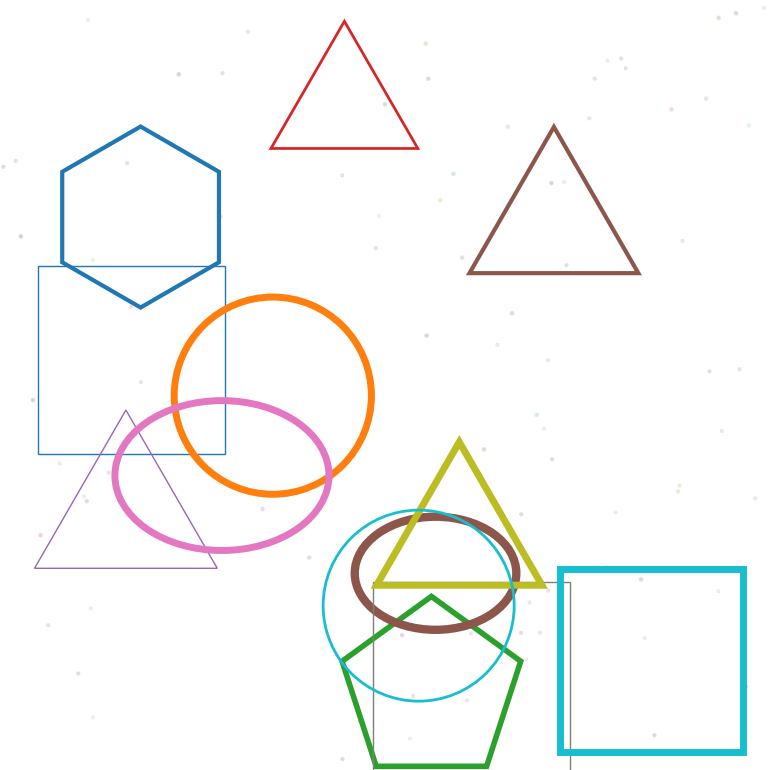[{"shape": "square", "thickness": 0.5, "radius": 0.61, "center": [0.171, 0.532]}, {"shape": "hexagon", "thickness": 1.5, "radius": 0.59, "center": [0.183, 0.718]}, {"shape": "circle", "thickness": 2.5, "radius": 0.64, "center": [0.354, 0.486]}, {"shape": "pentagon", "thickness": 2, "radius": 0.61, "center": [0.56, 0.103]}, {"shape": "triangle", "thickness": 1, "radius": 0.55, "center": [0.447, 0.862]}, {"shape": "triangle", "thickness": 0.5, "radius": 0.69, "center": [0.164, 0.33]}, {"shape": "oval", "thickness": 3, "radius": 0.52, "center": [0.566, 0.256]}, {"shape": "triangle", "thickness": 1.5, "radius": 0.63, "center": [0.719, 0.709]}, {"shape": "oval", "thickness": 2.5, "radius": 0.7, "center": [0.288, 0.382]}, {"shape": "square", "thickness": 0.5, "radius": 0.64, "center": [0.612, 0.117]}, {"shape": "triangle", "thickness": 2.5, "radius": 0.62, "center": [0.596, 0.302]}, {"shape": "square", "thickness": 2.5, "radius": 0.59, "center": [0.846, 0.143]}, {"shape": "circle", "thickness": 1, "radius": 0.62, "center": [0.544, 0.213]}]